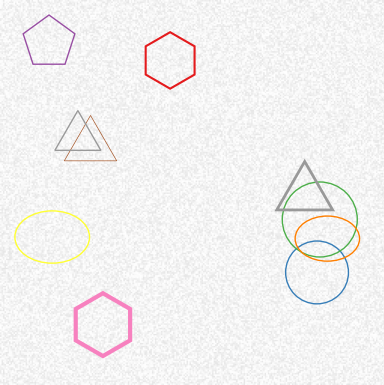[{"shape": "hexagon", "thickness": 1.5, "radius": 0.37, "center": [0.442, 0.843]}, {"shape": "circle", "thickness": 1, "radius": 0.41, "center": [0.824, 0.292]}, {"shape": "circle", "thickness": 1, "radius": 0.49, "center": [0.831, 0.43]}, {"shape": "pentagon", "thickness": 1, "radius": 0.35, "center": [0.127, 0.89]}, {"shape": "oval", "thickness": 1, "radius": 0.42, "center": [0.85, 0.38]}, {"shape": "oval", "thickness": 1, "radius": 0.48, "center": [0.136, 0.384]}, {"shape": "triangle", "thickness": 0.5, "radius": 0.39, "center": [0.235, 0.622]}, {"shape": "hexagon", "thickness": 3, "radius": 0.41, "center": [0.267, 0.157]}, {"shape": "triangle", "thickness": 1, "radius": 0.34, "center": [0.202, 0.644]}, {"shape": "triangle", "thickness": 2, "radius": 0.42, "center": [0.791, 0.497]}]